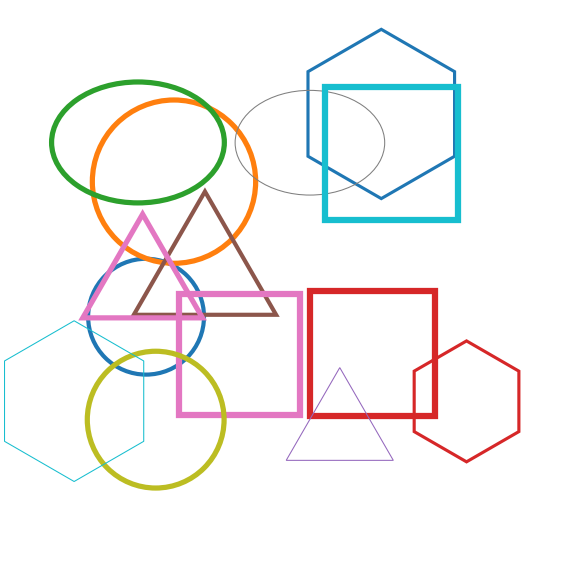[{"shape": "hexagon", "thickness": 1.5, "radius": 0.73, "center": [0.66, 0.802]}, {"shape": "circle", "thickness": 2, "radius": 0.5, "center": [0.253, 0.451]}, {"shape": "circle", "thickness": 2.5, "radius": 0.71, "center": [0.301, 0.685]}, {"shape": "oval", "thickness": 2.5, "radius": 0.75, "center": [0.239, 0.752]}, {"shape": "hexagon", "thickness": 1.5, "radius": 0.52, "center": [0.808, 0.304]}, {"shape": "square", "thickness": 3, "radius": 0.54, "center": [0.645, 0.387]}, {"shape": "triangle", "thickness": 0.5, "radius": 0.54, "center": [0.588, 0.256]}, {"shape": "triangle", "thickness": 2, "radius": 0.71, "center": [0.355, 0.525]}, {"shape": "triangle", "thickness": 2.5, "radius": 0.6, "center": [0.247, 0.509]}, {"shape": "square", "thickness": 3, "radius": 0.52, "center": [0.415, 0.385]}, {"shape": "oval", "thickness": 0.5, "radius": 0.65, "center": [0.537, 0.752]}, {"shape": "circle", "thickness": 2.5, "radius": 0.59, "center": [0.27, 0.272]}, {"shape": "square", "thickness": 3, "radius": 0.57, "center": [0.678, 0.733]}, {"shape": "hexagon", "thickness": 0.5, "radius": 0.7, "center": [0.128, 0.305]}]